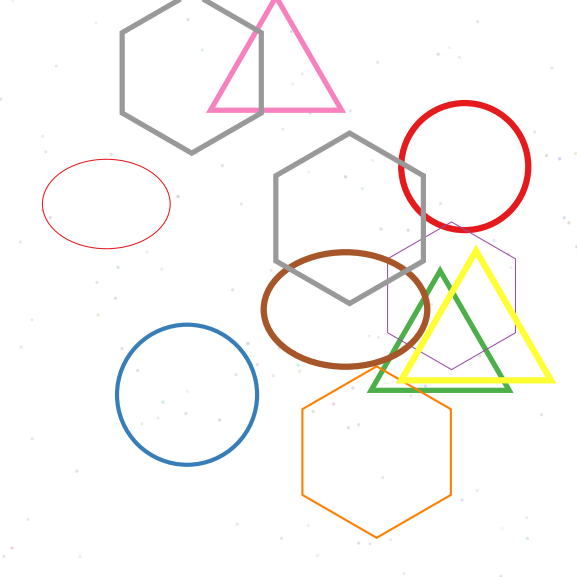[{"shape": "oval", "thickness": 0.5, "radius": 0.55, "center": [0.184, 0.646]}, {"shape": "circle", "thickness": 3, "radius": 0.55, "center": [0.805, 0.711]}, {"shape": "circle", "thickness": 2, "radius": 0.61, "center": [0.324, 0.316]}, {"shape": "triangle", "thickness": 2.5, "radius": 0.69, "center": [0.762, 0.392]}, {"shape": "hexagon", "thickness": 0.5, "radius": 0.64, "center": [0.782, 0.487]}, {"shape": "hexagon", "thickness": 1, "radius": 0.74, "center": [0.652, 0.216]}, {"shape": "triangle", "thickness": 3, "radius": 0.75, "center": [0.824, 0.415]}, {"shape": "oval", "thickness": 3, "radius": 0.71, "center": [0.598, 0.463]}, {"shape": "triangle", "thickness": 2.5, "radius": 0.66, "center": [0.478, 0.874]}, {"shape": "hexagon", "thickness": 2.5, "radius": 0.74, "center": [0.605, 0.621]}, {"shape": "hexagon", "thickness": 2.5, "radius": 0.7, "center": [0.332, 0.873]}]